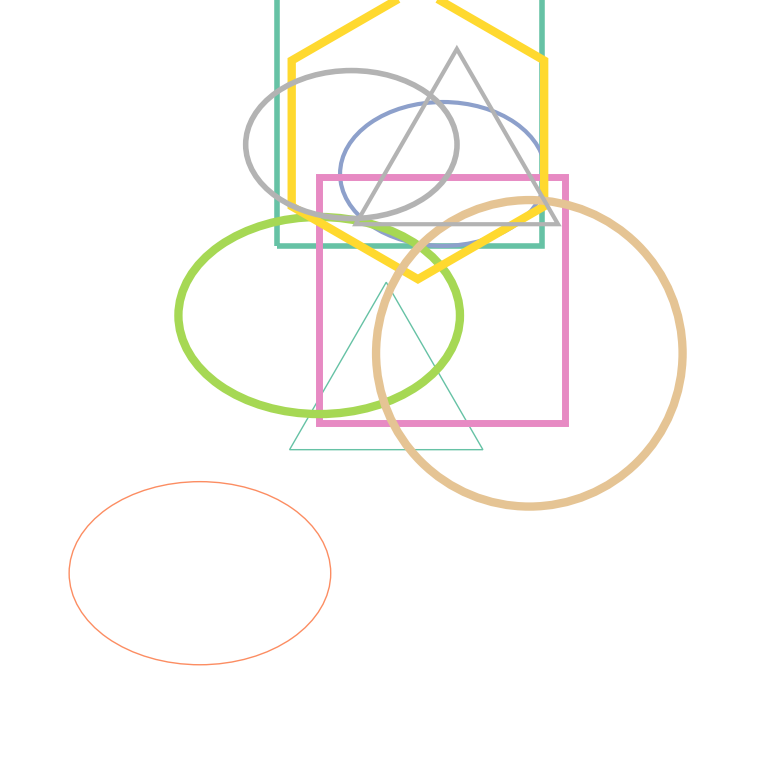[{"shape": "triangle", "thickness": 0.5, "radius": 0.72, "center": [0.502, 0.488]}, {"shape": "square", "thickness": 2, "radius": 0.86, "center": [0.532, 0.853]}, {"shape": "oval", "thickness": 0.5, "radius": 0.85, "center": [0.26, 0.256]}, {"shape": "oval", "thickness": 1.5, "radius": 0.67, "center": [0.575, 0.774]}, {"shape": "square", "thickness": 2.5, "radius": 0.8, "center": [0.574, 0.61]}, {"shape": "oval", "thickness": 3, "radius": 0.91, "center": [0.415, 0.59]}, {"shape": "hexagon", "thickness": 3, "radius": 0.95, "center": [0.543, 0.827]}, {"shape": "circle", "thickness": 3, "radius": 1.0, "center": [0.687, 0.541]}, {"shape": "triangle", "thickness": 1.5, "radius": 0.76, "center": [0.593, 0.785]}, {"shape": "oval", "thickness": 2, "radius": 0.69, "center": [0.456, 0.812]}]